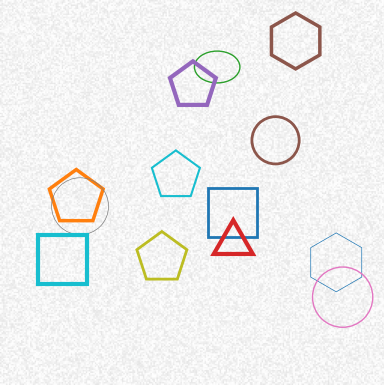[{"shape": "square", "thickness": 2, "radius": 0.32, "center": [0.604, 0.448]}, {"shape": "hexagon", "thickness": 0.5, "radius": 0.38, "center": [0.873, 0.319]}, {"shape": "pentagon", "thickness": 2.5, "radius": 0.37, "center": [0.198, 0.486]}, {"shape": "oval", "thickness": 1, "radius": 0.3, "center": [0.564, 0.826]}, {"shape": "triangle", "thickness": 3, "radius": 0.29, "center": [0.606, 0.37]}, {"shape": "pentagon", "thickness": 3, "radius": 0.31, "center": [0.501, 0.778]}, {"shape": "circle", "thickness": 2, "radius": 0.31, "center": [0.716, 0.636]}, {"shape": "hexagon", "thickness": 2.5, "radius": 0.36, "center": [0.768, 0.894]}, {"shape": "circle", "thickness": 1, "radius": 0.39, "center": [0.89, 0.228]}, {"shape": "circle", "thickness": 0.5, "radius": 0.37, "center": [0.208, 0.464]}, {"shape": "pentagon", "thickness": 2, "radius": 0.34, "center": [0.42, 0.33]}, {"shape": "pentagon", "thickness": 1.5, "radius": 0.33, "center": [0.457, 0.544]}, {"shape": "square", "thickness": 3, "radius": 0.32, "center": [0.162, 0.326]}]